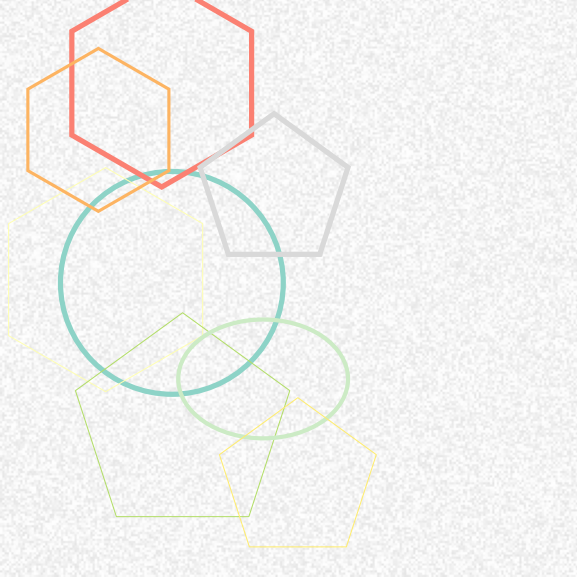[{"shape": "circle", "thickness": 2.5, "radius": 0.96, "center": [0.298, 0.509]}, {"shape": "hexagon", "thickness": 0.5, "radius": 0.97, "center": [0.183, 0.515]}, {"shape": "hexagon", "thickness": 2.5, "radius": 0.9, "center": [0.28, 0.855]}, {"shape": "hexagon", "thickness": 1.5, "radius": 0.71, "center": [0.17, 0.774]}, {"shape": "pentagon", "thickness": 0.5, "radius": 0.98, "center": [0.316, 0.262]}, {"shape": "pentagon", "thickness": 2.5, "radius": 0.67, "center": [0.475, 0.668]}, {"shape": "oval", "thickness": 2, "radius": 0.73, "center": [0.456, 0.343]}, {"shape": "pentagon", "thickness": 0.5, "radius": 0.71, "center": [0.516, 0.168]}]